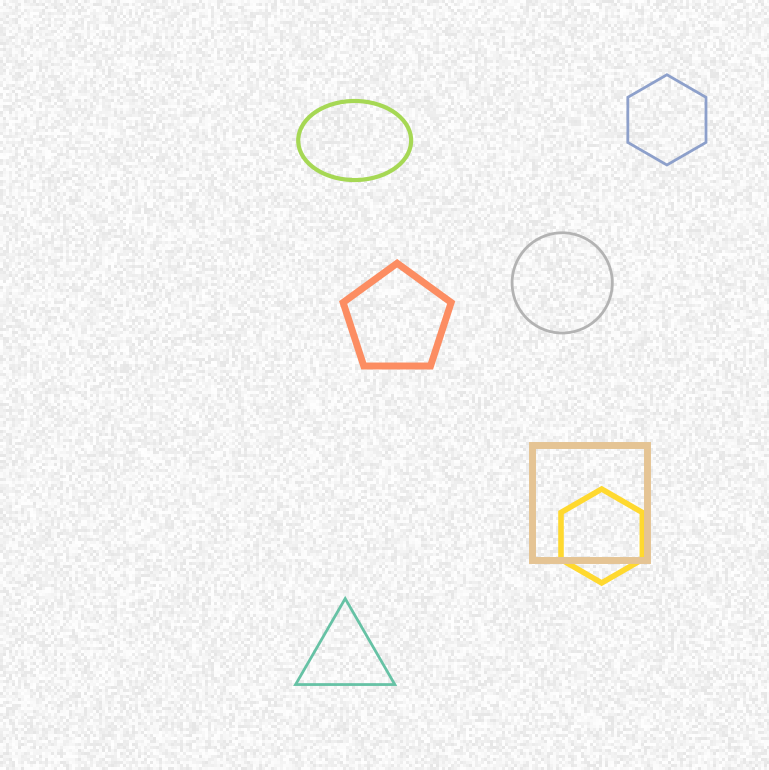[{"shape": "triangle", "thickness": 1, "radius": 0.37, "center": [0.448, 0.148]}, {"shape": "pentagon", "thickness": 2.5, "radius": 0.37, "center": [0.516, 0.584]}, {"shape": "hexagon", "thickness": 1, "radius": 0.29, "center": [0.866, 0.844]}, {"shape": "oval", "thickness": 1.5, "radius": 0.37, "center": [0.461, 0.818]}, {"shape": "hexagon", "thickness": 2, "radius": 0.3, "center": [0.781, 0.304]}, {"shape": "square", "thickness": 2.5, "radius": 0.37, "center": [0.766, 0.347]}, {"shape": "circle", "thickness": 1, "radius": 0.33, "center": [0.73, 0.633]}]